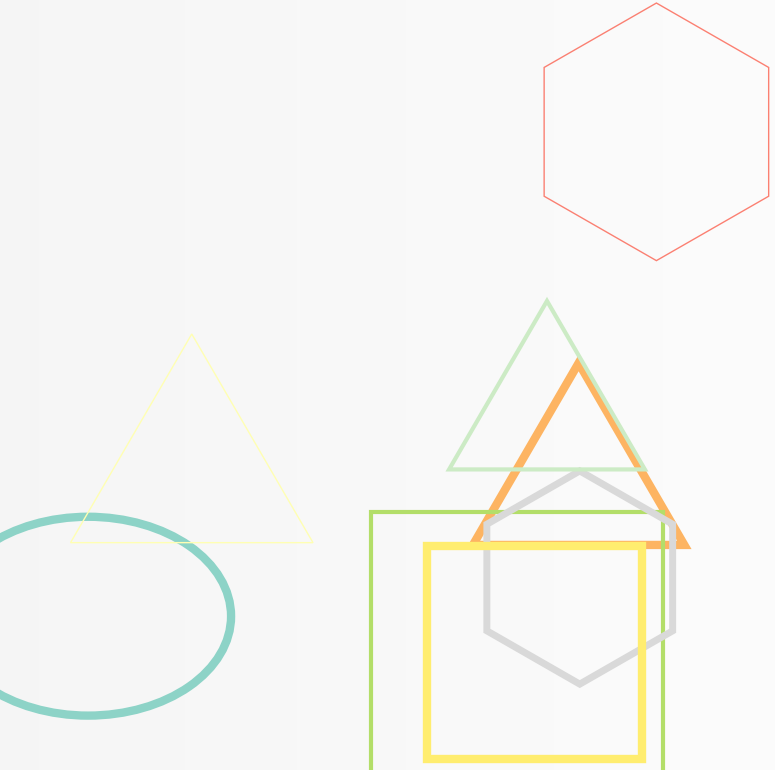[{"shape": "oval", "thickness": 3, "radius": 0.92, "center": [0.114, 0.2]}, {"shape": "triangle", "thickness": 0.5, "radius": 0.9, "center": [0.247, 0.386]}, {"shape": "hexagon", "thickness": 0.5, "radius": 0.84, "center": [0.847, 0.829]}, {"shape": "triangle", "thickness": 3, "radius": 0.79, "center": [0.747, 0.371]}, {"shape": "square", "thickness": 1.5, "radius": 0.94, "center": [0.667, 0.146]}, {"shape": "hexagon", "thickness": 2.5, "radius": 0.69, "center": [0.748, 0.25]}, {"shape": "triangle", "thickness": 1.5, "radius": 0.73, "center": [0.706, 0.463]}, {"shape": "square", "thickness": 3, "radius": 0.69, "center": [0.69, 0.153]}]